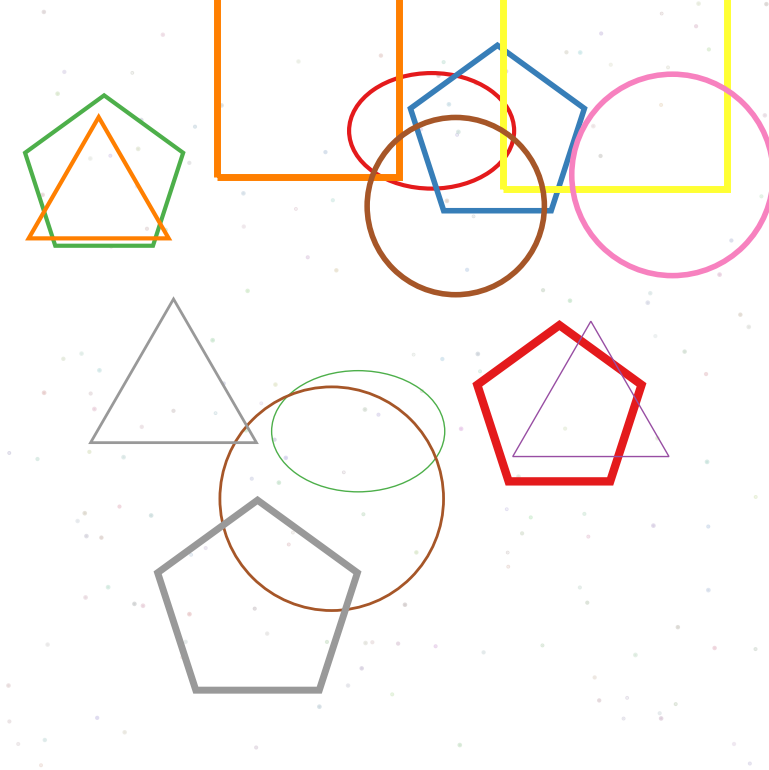[{"shape": "pentagon", "thickness": 3, "radius": 0.56, "center": [0.727, 0.466]}, {"shape": "oval", "thickness": 1.5, "radius": 0.54, "center": [0.561, 0.83]}, {"shape": "pentagon", "thickness": 2, "radius": 0.59, "center": [0.646, 0.822]}, {"shape": "pentagon", "thickness": 1.5, "radius": 0.54, "center": [0.135, 0.768]}, {"shape": "oval", "thickness": 0.5, "radius": 0.56, "center": [0.465, 0.44]}, {"shape": "triangle", "thickness": 0.5, "radius": 0.59, "center": [0.767, 0.466]}, {"shape": "triangle", "thickness": 1.5, "radius": 0.52, "center": [0.128, 0.743]}, {"shape": "square", "thickness": 2.5, "radius": 0.59, "center": [0.4, 0.888]}, {"shape": "square", "thickness": 2.5, "radius": 0.73, "center": [0.798, 0.9]}, {"shape": "circle", "thickness": 2, "radius": 0.58, "center": [0.592, 0.732]}, {"shape": "circle", "thickness": 1, "radius": 0.73, "center": [0.431, 0.352]}, {"shape": "circle", "thickness": 2, "radius": 0.65, "center": [0.873, 0.773]}, {"shape": "pentagon", "thickness": 2.5, "radius": 0.68, "center": [0.334, 0.214]}, {"shape": "triangle", "thickness": 1, "radius": 0.62, "center": [0.225, 0.487]}]